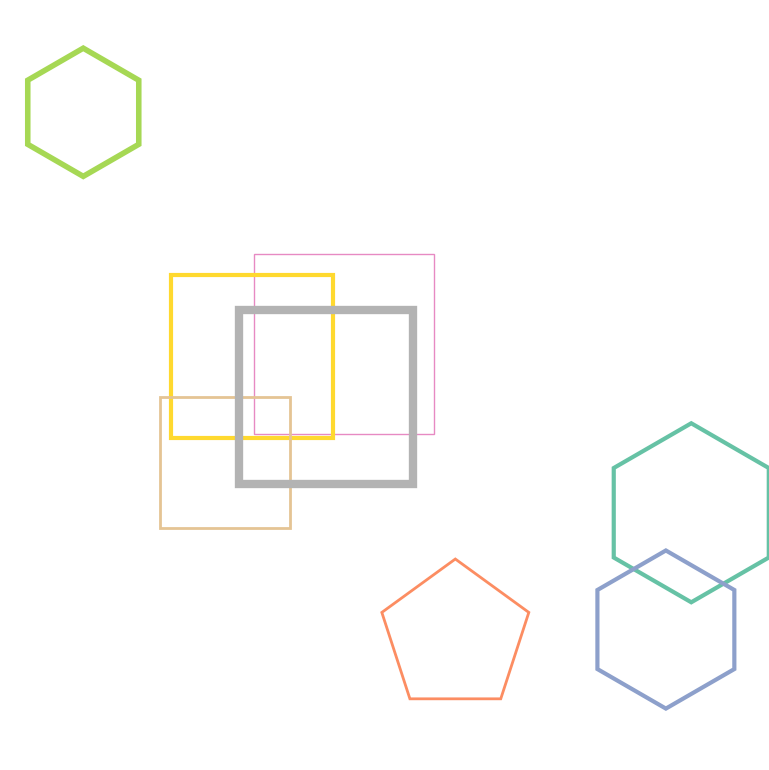[{"shape": "hexagon", "thickness": 1.5, "radius": 0.58, "center": [0.898, 0.334]}, {"shape": "pentagon", "thickness": 1, "radius": 0.5, "center": [0.591, 0.174]}, {"shape": "hexagon", "thickness": 1.5, "radius": 0.51, "center": [0.865, 0.182]}, {"shape": "square", "thickness": 0.5, "radius": 0.59, "center": [0.447, 0.553]}, {"shape": "hexagon", "thickness": 2, "radius": 0.42, "center": [0.108, 0.854]}, {"shape": "square", "thickness": 1.5, "radius": 0.53, "center": [0.327, 0.537]}, {"shape": "square", "thickness": 1, "radius": 0.42, "center": [0.292, 0.399]}, {"shape": "square", "thickness": 3, "radius": 0.57, "center": [0.423, 0.484]}]